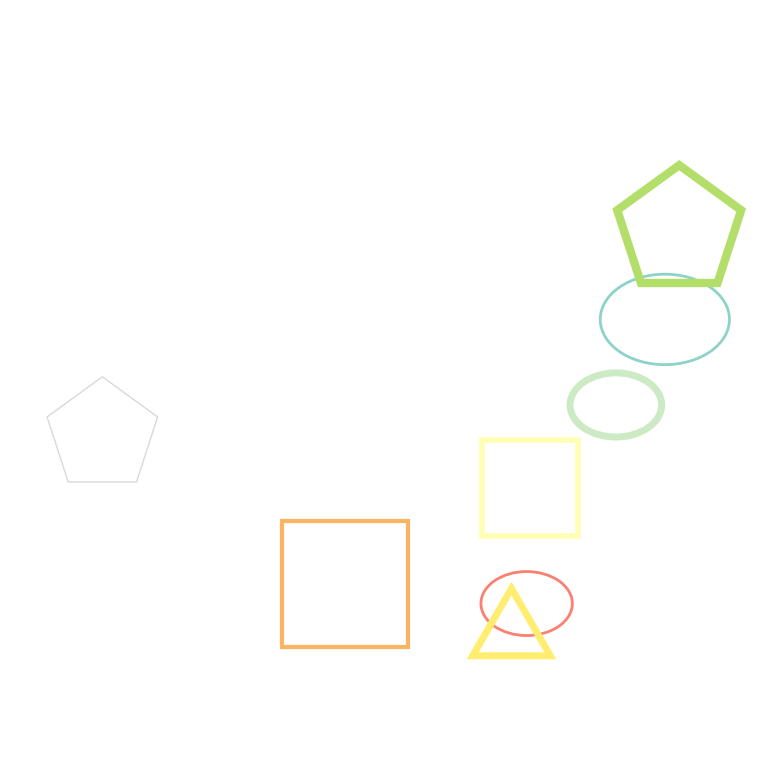[{"shape": "oval", "thickness": 1, "radius": 0.42, "center": [0.863, 0.585]}, {"shape": "square", "thickness": 2, "radius": 0.31, "center": [0.689, 0.366]}, {"shape": "oval", "thickness": 1, "radius": 0.3, "center": [0.684, 0.216]}, {"shape": "square", "thickness": 1.5, "radius": 0.41, "center": [0.448, 0.241]}, {"shape": "pentagon", "thickness": 3, "radius": 0.42, "center": [0.882, 0.701]}, {"shape": "pentagon", "thickness": 0.5, "radius": 0.38, "center": [0.133, 0.435]}, {"shape": "oval", "thickness": 2.5, "radius": 0.3, "center": [0.8, 0.474]}, {"shape": "triangle", "thickness": 2.5, "radius": 0.29, "center": [0.664, 0.177]}]